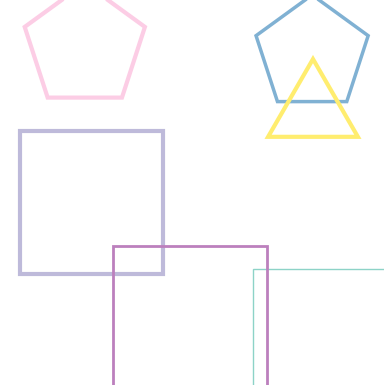[{"shape": "square", "thickness": 1, "radius": 0.89, "center": [0.834, 0.122]}, {"shape": "square", "thickness": 3, "radius": 0.93, "center": [0.238, 0.474]}, {"shape": "pentagon", "thickness": 2.5, "radius": 0.77, "center": [0.811, 0.86]}, {"shape": "pentagon", "thickness": 3, "radius": 0.82, "center": [0.22, 0.879]}, {"shape": "square", "thickness": 2, "radius": 1.0, "center": [0.494, 0.162]}, {"shape": "triangle", "thickness": 3, "radius": 0.67, "center": [0.813, 0.712]}]